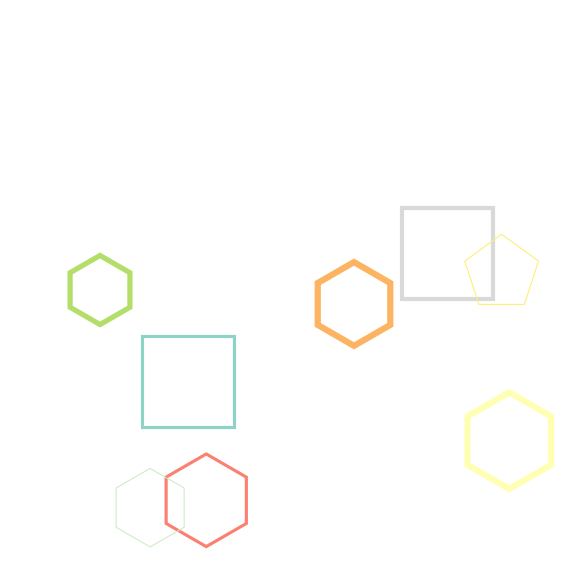[{"shape": "square", "thickness": 1.5, "radius": 0.4, "center": [0.325, 0.338]}, {"shape": "hexagon", "thickness": 3, "radius": 0.42, "center": [0.882, 0.236]}, {"shape": "hexagon", "thickness": 1.5, "radius": 0.4, "center": [0.357, 0.133]}, {"shape": "hexagon", "thickness": 3, "radius": 0.36, "center": [0.613, 0.473]}, {"shape": "hexagon", "thickness": 2.5, "radius": 0.3, "center": [0.173, 0.497]}, {"shape": "square", "thickness": 2, "radius": 0.39, "center": [0.775, 0.56]}, {"shape": "hexagon", "thickness": 0.5, "radius": 0.34, "center": [0.26, 0.12]}, {"shape": "pentagon", "thickness": 0.5, "radius": 0.34, "center": [0.869, 0.526]}]